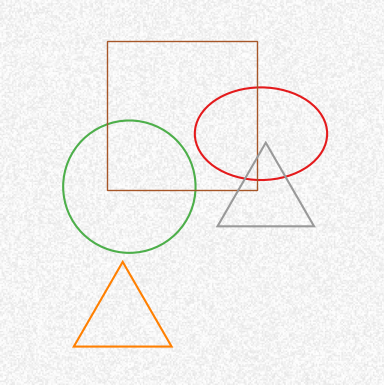[{"shape": "oval", "thickness": 1.5, "radius": 0.86, "center": [0.678, 0.653]}, {"shape": "circle", "thickness": 1.5, "radius": 0.86, "center": [0.336, 0.515]}, {"shape": "triangle", "thickness": 1.5, "radius": 0.73, "center": [0.319, 0.173]}, {"shape": "square", "thickness": 1, "radius": 0.97, "center": [0.473, 0.7]}, {"shape": "triangle", "thickness": 1.5, "radius": 0.72, "center": [0.69, 0.485]}]